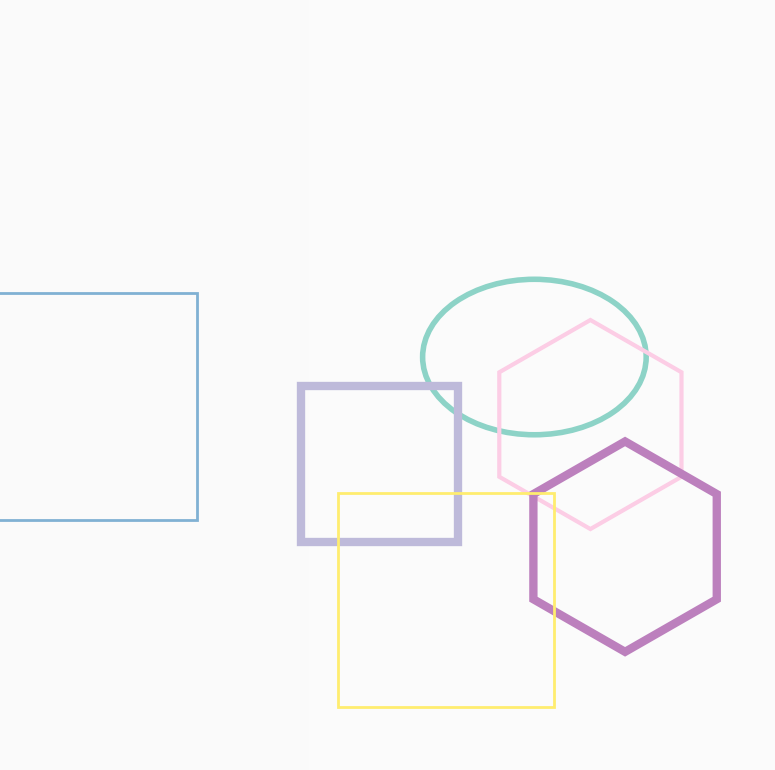[{"shape": "oval", "thickness": 2, "radius": 0.72, "center": [0.69, 0.536]}, {"shape": "square", "thickness": 3, "radius": 0.51, "center": [0.49, 0.397]}, {"shape": "square", "thickness": 1, "radius": 0.74, "center": [0.107, 0.472]}, {"shape": "hexagon", "thickness": 1.5, "radius": 0.68, "center": [0.762, 0.449]}, {"shape": "hexagon", "thickness": 3, "radius": 0.68, "center": [0.807, 0.29]}, {"shape": "square", "thickness": 1, "radius": 0.69, "center": [0.575, 0.221]}]